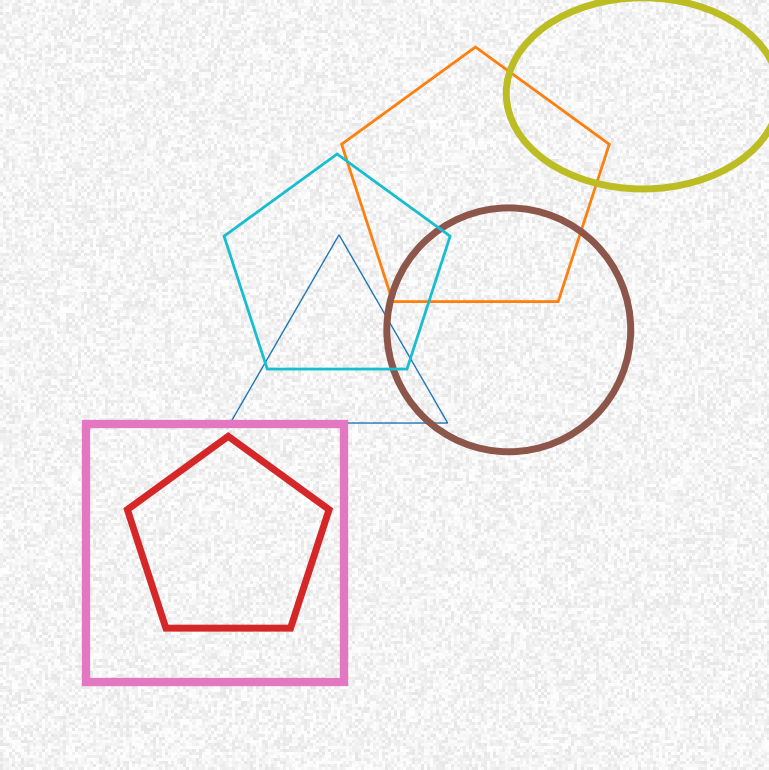[{"shape": "triangle", "thickness": 0.5, "radius": 0.81, "center": [0.44, 0.532]}, {"shape": "pentagon", "thickness": 1, "radius": 0.91, "center": [0.617, 0.756]}, {"shape": "pentagon", "thickness": 2.5, "radius": 0.69, "center": [0.296, 0.296]}, {"shape": "circle", "thickness": 2.5, "radius": 0.79, "center": [0.661, 0.572]}, {"shape": "square", "thickness": 3, "radius": 0.84, "center": [0.279, 0.281]}, {"shape": "oval", "thickness": 2.5, "radius": 0.89, "center": [0.835, 0.879]}, {"shape": "pentagon", "thickness": 1, "radius": 0.77, "center": [0.438, 0.646]}]